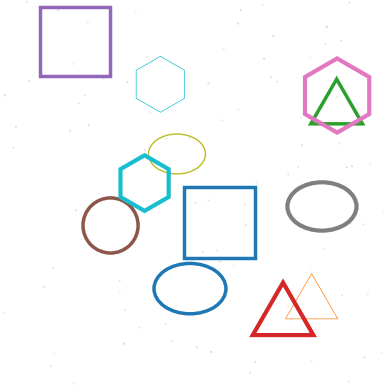[{"shape": "square", "thickness": 2.5, "radius": 0.46, "center": [0.57, 0.422]}, {"shape": "oval", "thickness": 2.5, "radius": 0.47, "center": [0.493, 0.25]}, {"shape": "triangle", "thickness": 0.5, "radius": 0.39, "center": [0.809, 0.211]}, {"shape": "triangle", "thickness": 2.5, "radius": 0.39, "center": [0.874, 0.717]}, {"shape": "triangle", "thickness": 3, "radius": 0.45, "center": [0.735, 0.175]}, {"shape": "square", "thickness": 2.5, "radius": 0.45, "center": [0.195, 0.892]}, {"shape": "circle", "thickness": 2.5, "radius": 0.36, "center": [0.287, 0.414]}, {"shape": "hexagon", "thickness": 3, "radius": 0.48, "center": [0.876, 0.752]}, {"shape": "oval", "thickness": 3, "radius": 0.45, "center": [0.836, 0.464]}, {"shape": "oval", "thickness": 1, "radius": 0.37, "center": [0.46, 0.6]}, {"shape": "hexagon", "thickness": 3, "radius": 0.36, "center": [0.376, 0.524]}, {"shape": "hexagon", "thickness": 0.5, "radius": 0.36, "center": [0.417, 0.781]}]